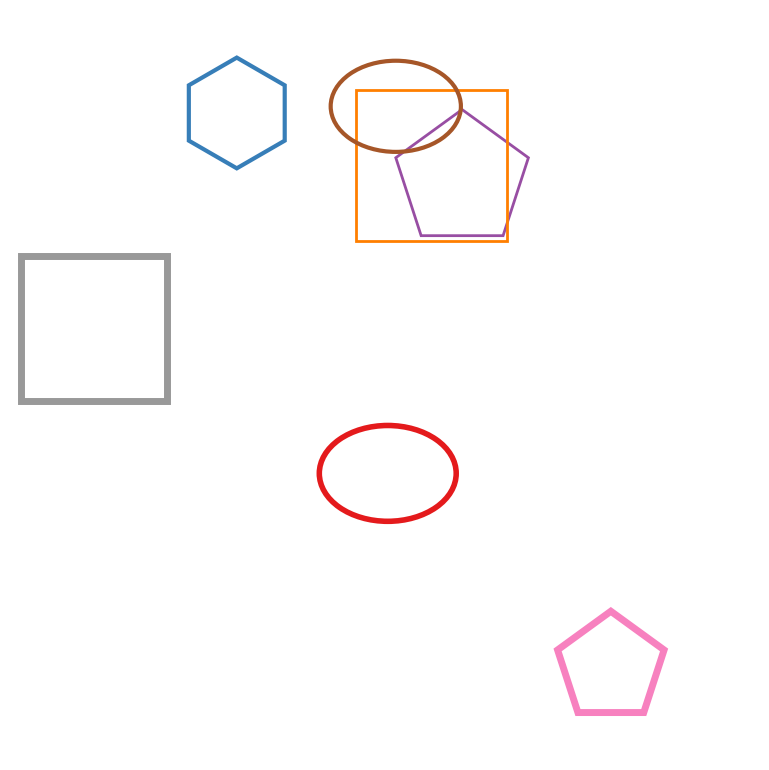[{"shape": "oval", "thickness": 2, "radius": 0.44, "center": [0.504, 0.385]}, {"shape": "hexagon", "thickness": 1.5, "radius": 0.36, "center": [0.307, 0.853]}, {"shape": "pentagon", "thickness": 1, "radius": 0.45, "center": [0.6, 0.767]}, {"shape": "square", "thickness": 1, "radius": 0.49, "center": [0.56, 0.785]}, {"shape": "oval", "thickness": 1.5, "radius": 0.42, "center": [0.514, 0.862]}, {"shape": "pentagon", "thickness": 2.5, "radius": 0.36, "center": [0.793, 0.133]}, {"shape": "square", "thickness": 2.5, "radius": 0.47, "center": [0.122, 0.573]}]